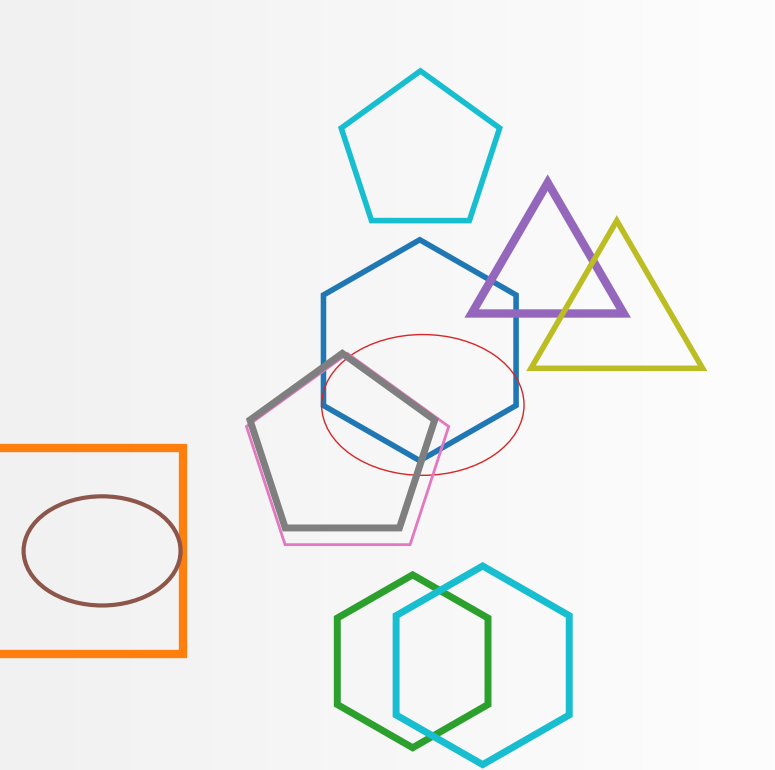[{"shape": "hexagon", "thickness": 2, "radius": 0.72, "center": [0.542, 0.545]}, {"shape": "square", "thickness": 3, "radius": 0.67, "center": [0.103, 0.284]}, {"shape": "hexagon", "thickness": 2.5, "radius": 0.56, "center": [0.532, 0.141]}, {"shape": "oval", "thickness": 0.5, "radius": 0.65, "center": [0.546, 0.474]}, {"shape": "triangle", "thickness": 3, "radius": 0.57, "center": [0.707, 0.65]}, {"shape": "oval", "thickness": 1.5, "radius": 0.51, "center": [0.132, 0.285]}, {"shape": "pentagon", "thickness": 1, "radius": 0.69, "center": [0.448, 0.404]}, {"shape": "pentagon", "thickness": 2.5, "radius": 0.63, "center": [0.442, 0.416]}, {"shape": "triangle", "thickness": 2, "radius": 0.64, "center": [0.796, 0.586]}, {"shape": "hexagon", "thickness": 2.5, "radius": 0.64, "center": [0.623, 0.136]}, {"shape": "pentagon", "thickness": 2, "radius": 0.54, "center": [0.543, 0.8]}]